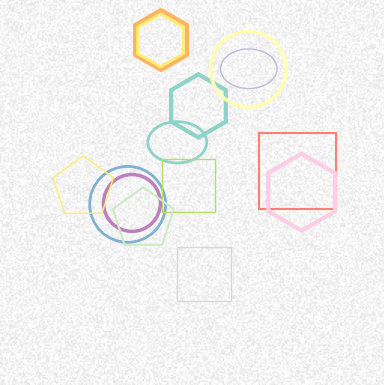[{"shape": "hexagon", "thickness": 3, "radius": 0.41, "center": [0.516, 0.725]}, {"shape": "oval", "thickness": 2, "radius": 0.38, "center": [0.46, 0.63]}, {"shape": "circle", "thickness": 2.5, "radius": 0.49, "center": [0.645, 0.82]}, {"shape": "oval", "thickness": 1, "radius": 0.37, "center": [0.646, 0.821]}, {"shape": "square", "thickness": 1.5, "radius": 0.5, "center": [0.773, 0.556]}, {"shape": "circle", "thickness": 2, "radius": 0.49, "center": [0.332, 0.469]}, {"shape": "hexagon", "thickness": 3, "radius": 0.39, "center": [0.418, 0.896]}, {"shape": "square", "thickness": 1, "radius": 0.35, "center": [0.49, 0.518]}, {"shape": "hexagon", "thickness": 3, "radius": 0.5, "center": [0.783, 0.501]}, {"shape": "square", "thickness": 1, "radius": 0.35, "center": [0.529, 0.289]}, {"shape": "circle", "thickness": 2.5, "radius": 0.37, "center": [0.343, 0.473]}, {"shape": "pentagon", "thickness": 1.5, "radius": 0.41, "center": [0.372, 0.431]}, {"shape": "hexagon", "thickness": 2, "radius": 0.34, "center": [0.417, 0.895]}, {"shape": "pentagon", "thickness": 1, "radius": 0.41, "center": [0.216, 0.513]}]